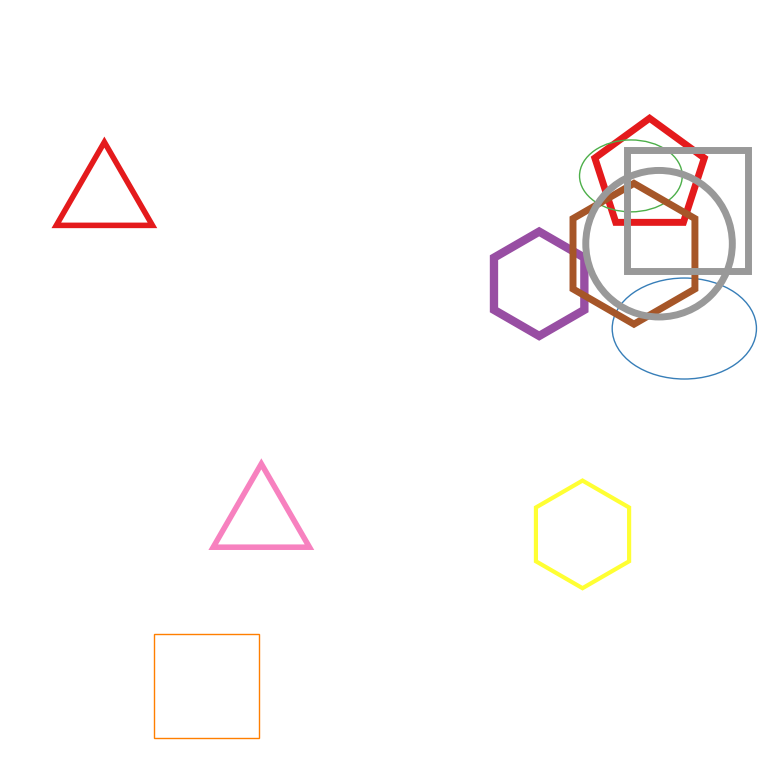[{"shape": "triangle", "thickness": 2, "radius": 0.36, "center": [0.136, 0.743]}, {"shape": "pentagon", "thickness": 2.5, "radius": 0.37, "center": [0.844, 0.772]}, {"shape": "oval", "thickness": 0.5, "radius": 0.47, "center": [0.889, 0.573]}, {"shape": "oval", "thickness": 0.5, "radius": 0.33, "center": [0.819, 0.772]}, {"shape": "hexagon", "thickness": 3, "radius": 0.34, "center": [0.7, 0.631]}, {"shape": "square", "thickness": 0.5, "radius": 0.34, "center": [0.268, 0.109]}, {"shape": "hexagon", "thickness": 1.5, "radius": 0.35, "center": [0.757, 0.306]}, {"shape": "hexagon", "thickness": 2.5, "radius": 0.46, "center": [0.823, 0.67]}, {"shape": "triangle", "thickness": 2, "radius": 0.36, "center": [0.339, 0.325]}, {"shape": "square", "thickness": 2.5, "radius": 0.39, "center": [0.892, 0.727]}, {"shape": "circle", "thickness": 2.5, "radius": 0.48, "center": [0.856, 0.683]}]